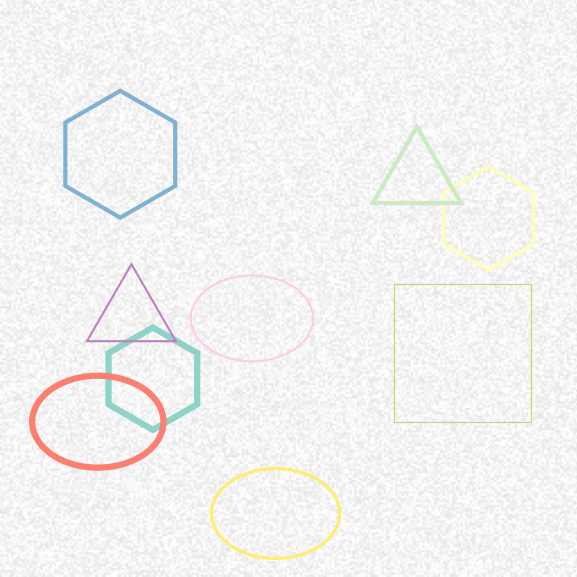[{"shape": "hexagon", "thickness": 3, "radius": 0.44, "center": [0.265, 0.343]}, {"shape": "hexagon", "thickness": 1.5, "radius": 0.45, "center": [0.846, 0.621]}, {"shape": "oval", "thickness": 3, "radius": 0.57, "center": [0.169, 0.269]}, {"shape": "hexagon", "thickness": 2, "radius": 0.55, "center": [0.208, 0.732]}, {"shape": "square", "thickness": 0.5, "radius": 0.6, "center": [0.801, 0.388]}, {"shape": "oval", "thickness": 1, "radius": 0.53, "center": [0.436, 0.448]}, {"shape": "triangle", "thickness": 1, "radius": 0.44, "center": [0.228, 0.453]}, {"shape": "triangle", "thickness": 2, "radius": 0.44, "center": [0.722, 0.692]}, {"shape": "oval", "thickness": 1.5, "radius": 0.55, "center": [0.477, 0.11]}]